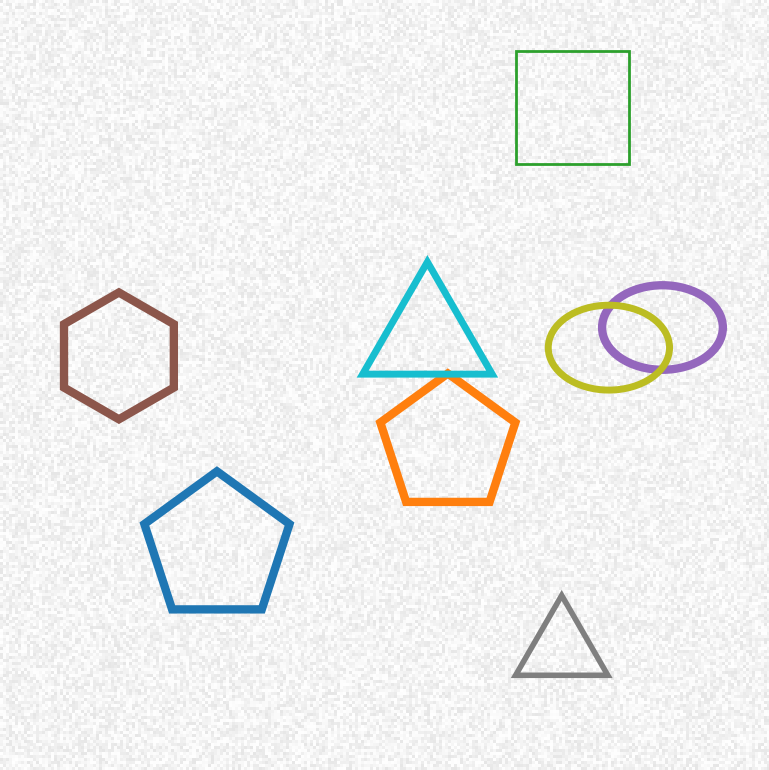[{"shape": "pentagon", "thickness": 3, "radius": 0.5, "center": [0.282, 0.289]}, {"shape": "pentagon", "thickness": 3, "radius": 0.46, "center": [0.582, 0.423]}, {"shape": "square", "thickness": 1, "radius": 0.37, "center": [0.744, 0.861]}, {"shape": "oval", "thickness": 3, "radius": 0.39, "center": [0.86, 0.575]}, {"shape": "hexagon", "thickness": 3, "radius": 0.41, "center": [0.154, 0.538]}, {"shape": "triangle", "thickness": 2, "radius": 0.35, "center": [0.729, 0.158]}, {"shape": "oval", "thickness": 2.5, "radius": 0.39, "center": [0.791, 0.549]}, {"shape": "triangle", "thickness": 2.5, "radius": 0.49, "center": [0.555, 0.563]}]